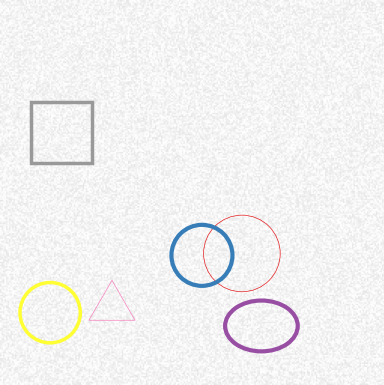[{"shape": "circle", "thickness": 0.5, "radius": 0.5, "center": [0.628, 0.342]}, {"shape": "circle", "thickness": 3, "radius": 0.4, "center": [0.525, 0.337]}, {"shape": "oval", "thickness": 3, "radius": 0.47, "center": [0.679, 0.153]}, {"shape": "circle", "thickness": 2.5, "radius": 0.39, "center": [0.13, 0.188]}, {"shape": "triangle", "thickness": 0.5, "radius": 0.35, "center": [0.291, 0.203]}, {"shape": "square", "thickness": 2.5, "radius": 0.4, "center": [0.16, 0.655]}]